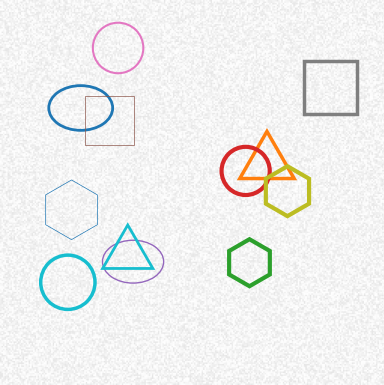[{"shape": "hexagon", "thickness": 0.5, "radius": 0.39, "center": [0.186, 0.455]}, {"shape": "oval", "thickness": 2, "radius": 0.41, "center": [0.21, 0.72]}, {"shape": "triangle", "thickness": 2.5, "radius": 0.41, "center": [0.693, 0.577]}, {"shape": "hexagon", "thickness": 3, "radius": 0.31, "center": [0.648, 0.318]}, {"shape": "circle", "thickness": 3, "radius": 0.31, "center": [0.638, 0.556]}, {"shape": "oval", "thickness": 1, "radius": 0.4, "center": [0.346, 0.32]}, {"shape": "square", "thickness": 0.5, "radius": 0.32, "center": [0.285, 0.688]}, {"shape": "circle", "thickness": 1.5, "radius": 0.33, "center": [0.307, 0.875]}, {"shape": "square", "thickness": 2.5, "radius": 0.35, "center": [0.858, 0.774]}, {"shape": "hexagon", "thickness": 3, "radius": 0.32, "center": [0.747, 0.503]}, {"shape": "triangle", "thickness": 2, "radius": 0.38, "center": [0.332, 0.34]}, {"shape": "circle", "thickness": 2.5, "radius": 0.35, "center": [0.176, 0.267]}]